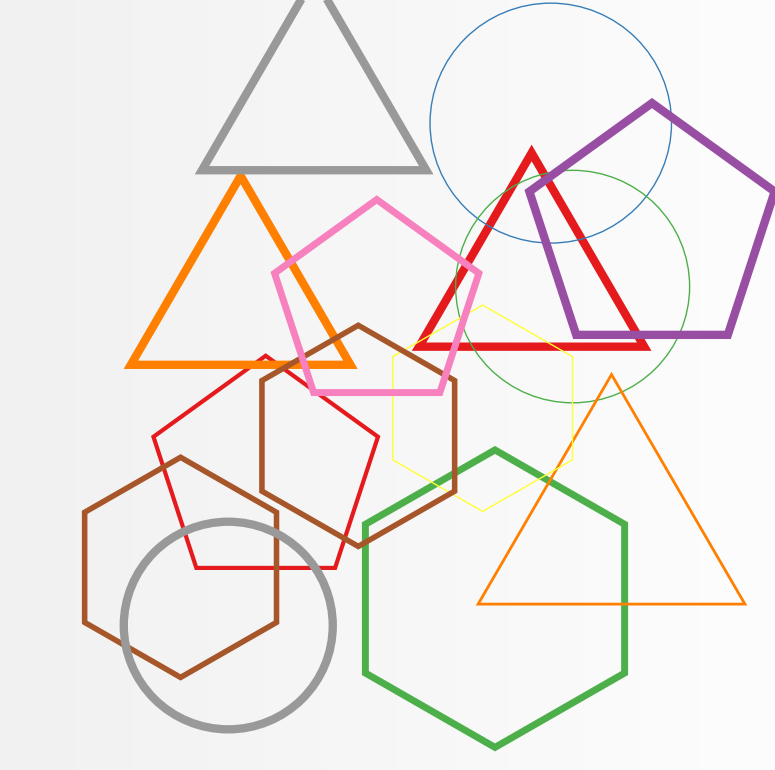[{"shape": "triangle", "thickness": 3, "radius": 0.84, "center": [0.686, 0.634]}, {"shape": "pentagon", "thickness": 1.5, "radius": 0.76, "center": [0.343, 0.386]}, {"shape": "circle", "thickness": 0.5, "radius": 0.78, "center": [0.711, 0.84]}, {"shape": "hexagon", "thickness": 2.5, "radius": 0.97, "center": [0.639, 0.223]}, {"shape": "circle", "thickness": 0.5, "radius": 0.75, "center": [0.739, 0.628]}, {"shape": "pentagon", "thickness": 3, "radius": 0.83, "center": [0.841, 0.7]}, {"shape": "triangle", "thickness": 3, "radius": 0.82, "center": [0.311, 0.608]}, {"shape": "triangle", "thickness": 1, "radius": 0.99, "center": [0.789, 0.315]}, {"shape": "hexagon", "thickness": 0.5, "radius": 0.67, "center": [0.623, 0.47]}, {"shape": "hexagon", "thickness": 2, "radius": 0.72, "center": [0.462, 0.434]}, {"shape": "hexagon", "thickness": 2, "radius": 0.71, "center": [0.233, 0.263]}, {"shape": "pentagon", "thickness": 2.5, "radius": 0.69, "center": [0.486, 0.602]}, {"shape": "circle", "thickness": 3, "radius": 0.67, "center": [0.295, 0.188]}, {"shape": "triangle", "thickness": 3, "radius": 0.84, "center": [0.405, 0.862]}]